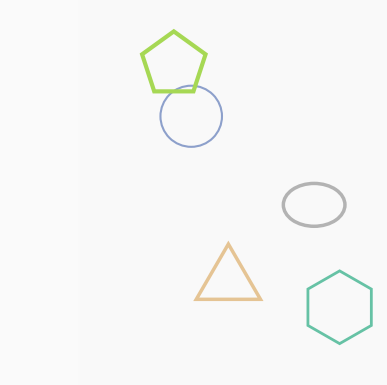[{"shape": "hexagon", "thickness": 2, "radius": 0.47, "center": [0.876, 0.202]}, {"shape": "circle", "thickness": 1.5, "radius": 0.4, "center": [0.493, 0.698]}, {"shape": "pentagon", "thickness": 3, "radius": 0.43, "center": [0.449, 0.832]}, {"shape": "triangle", "thickness": 2.5, "radius": 0.48, "center": [0.589, 0.27]}, {"shape": "oval", "thickness": 2.5, "radius": 0.4, "center": [0.811, 0.468]}]